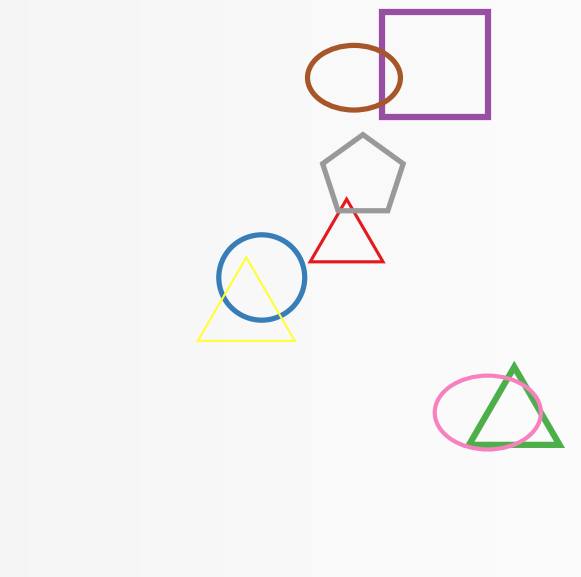[{"shape": "triangle", "thickness": 1.5, "radius": 0.36, "center": [0.596, 0.582]}, {"shape": "circle", "thickness": 2.5, "radius": 0.37, "center": [0.45, 0.519]}, {"shape": "triangle", "thickness": 3, "radius": 0.45, "center": [0.885, 0.274]}, {"shape": "square", "thickness": 3, "radius": 0.45, "center": [0.749, 0.888]}, {"shape": "triangle", "thickness": 1, "radius": 0.48, "center": [0.424, 0.457]}, {"shape": "oval", "thickness": 2.5, "radius": 0.4, "center": [0.609, 0.865]}, {"shape": "oval", "thickness": 2, "radius": 0.46, "center": [0.839, 0.285]}, {"shape": "pentagon", "thickness": 2.5, "radius": 0.36, "center": [0.624, 0.693]}]